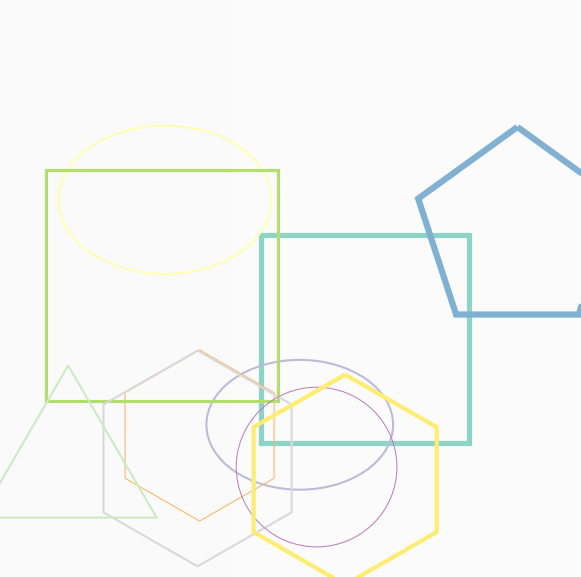[{"shape": "square", "thickness": 2.5, "radius": 0.9, "center": [0.628, 0.412]}, {"shape": "oval", "thickness": 1, "radius": 0.92, "center": [0.284, 0.653]}, {"shape": "oval", "thickness": 1, "radius": 0.8, "center": [0.516, 0.264]}, {"shape": "pentagon", "thickness": 3, "radius": 0.9, "center": [0.89, 0.6]}, {"shape": "hexagon", "thickness": 0.5, "radius": 0.74, "center": [0.343, 0.245]}, {"shape": "square", "thickness": 1.5, "radius": 1.0, "center": [0.279, 0.505]}, {"shape": "hexagon", "thickness": 1, "radius": 0.93, "center": [0.34, 0.205]}, {"shape": "circle", "thickness": 0.5, "radius": 0.69, "center": [0.545, 0.19]}, {"shape": "triangle", "thickness": 1, "radius": 0.88, "center": [0.117, 0.191]}, {"shape": "hexagon", "thickness": 2, "radius": 0.91, "center": [0.594, 0.169]}]